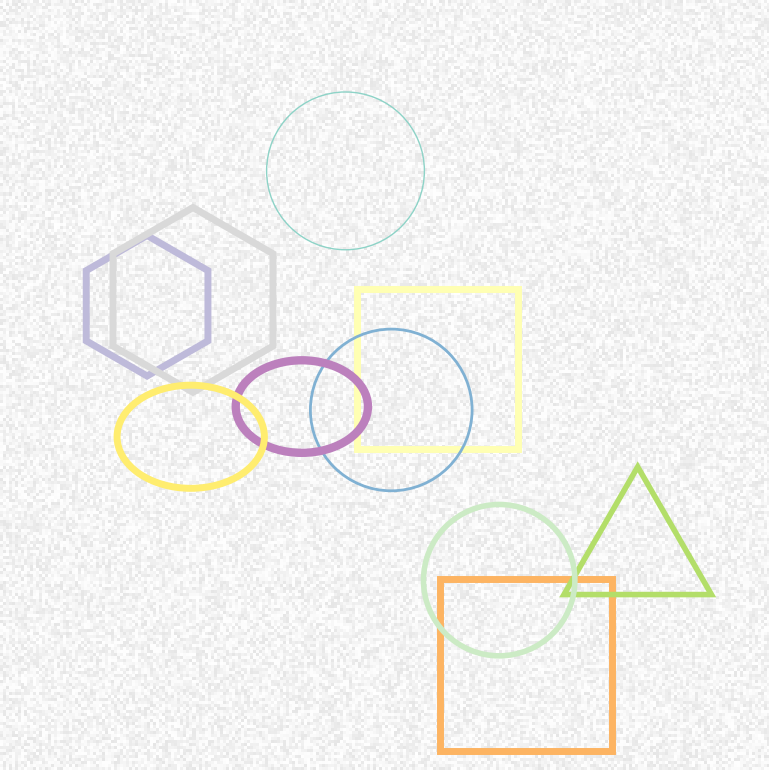[{"shape": "circle", "thickness": 0.5, "radius": 0.51, "center": [0.449, 0.778]}, {"shape": "square", "thickness": 2.5, "radius": 0.52, "center": [0.569, 0.521]}, {"shape": "hexagon", "thickness": 2.5, "radius": 0.46, "center": [0.191, 0.603]}, {"shape": "circle", "thickness": 1, "radius": 0.52, "center": [0.508, 0.468]}, {"shape": "square", "thickness": 2.5, "radius": 0.56, "center": [0.683, 0.136]}, {"shape": "triangle", "thickness": 2, "radius": 0.55, "center": [0.828, 0.283]}, {"shape": "hexagon", "thickness": 2.5, "radius": 0.6, "center": [0.251, 0.611]}, {"shape": "oval", "thickness": 3, "radius": 0.43, "center": [0.392, 0.472]}, {"shape": "circle", "thickness": 2, "radius": 0.49, "center": [0.648, 0.247]}, {"shape": "oval", "thickness": 2.5, "radius": 0.48, "center": [0.248, 0.433]}]